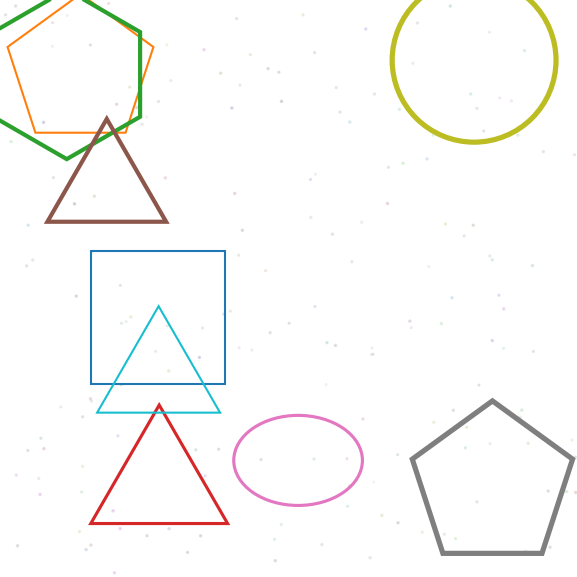[{"shape": "square", "thickness": 1, "radius": 0.58, "center": [0.273, 0.449]}, {"shape": "pentagon", "thickness": 1, "radius": 0.66, "center": [0.139, 0.877]}, {"shape": "hexagon", "thickness": 2, "radius": 0.73, "center": [0.116, 0.87]}, {"shape": "triangle", "thickness": 1.5, "radius": 0.68, "center": [0.276, 0.161]}, {"shape": "triangle", "thickness": 2, "radius": 0.59, "center": [0.185, 0.674]}, {"shape": "oval", "thickness": 1.5, "radius": 0.56, "center": [0.516, 0.202]}, {"shape": "pentagon", "thickness": 2.5, "radius": 0.73, "center": [0.853, 0.159]}, {"shape": "circle", "thickness": 2.5, "radius": 0.71, "center": [0.821, 0.895]}, {"shape": "triangle", "thickness": 1, "radius": 0.61, "center": [0.275, 0.346]}]